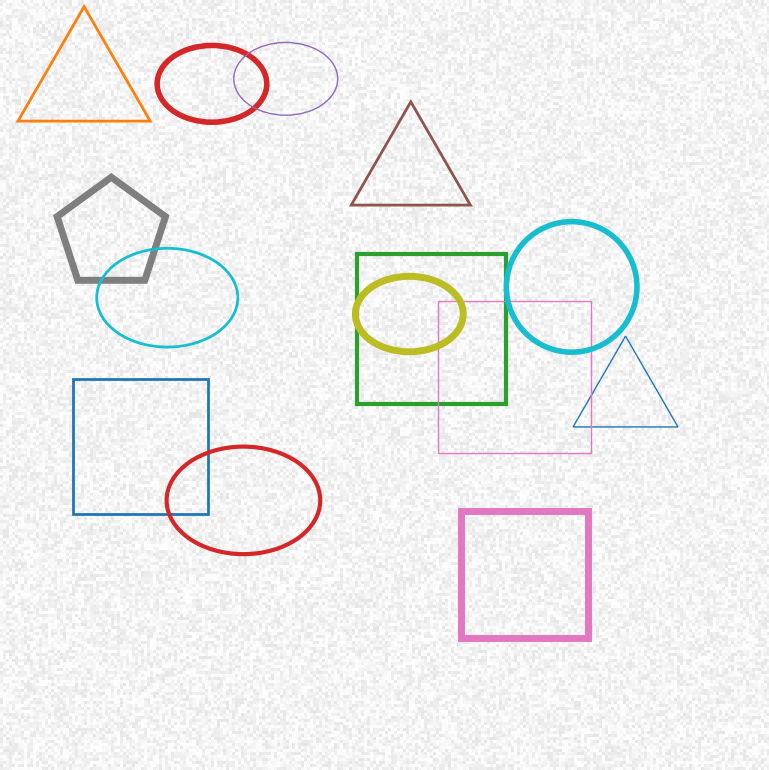[{"shape": "triangle", "thickness": 0.5, "radius": 0.39, "center": [0.812, 0.485]}, {"shape": "square", "thickness": 1, "radius": 0.44, "center": [0.182, 0.42]}, {"shape": "triangle", "thickness": 1, "radius": 0.5, "center": [0.109, 0.892]}, {"shape": "square", "thickness": 1.5, "radius": 0.49, "center": [0.56, 0.572]}, {"shape": "oval", "thickness": 1.5, "radius": 0.5, "center": [0.316, 0.35]}, {"shape": "oval", "thickness": 2, "radius": 0.36, "center": [0.275, 0.891]}, {"shape": "oval", "thickness": 0.5, "radius": 0.34, "center": [0.371, 0.898]}, {"shape": "triangle", "thickness": 1, "radius": 0.45, "center": [0.534, 0.778]}, {"shape": "square", "thickness": 2.5, "radius": 0.41, "center": [0.681, 0.253]}, {"shape": "square", "thickness": 0.5, "radius": 0.49, "center": [0.668, 0.51]}, {"shape": "pentagon", "thickness": 2.5, "radius": 0.37, "center": [0.145, 0.696]}, {"shape": "oval", "thickness": 2.5, "radius": 0.35, "center": [0.532, 0.592]}, {"shape": "circle", "thickness": 2, "radius": 0.42, "center": [0.742, 0.627]}, {"shape": "oval", "thickness": 1, "radius": 0.46, "center": [0.217, 0.613]}]